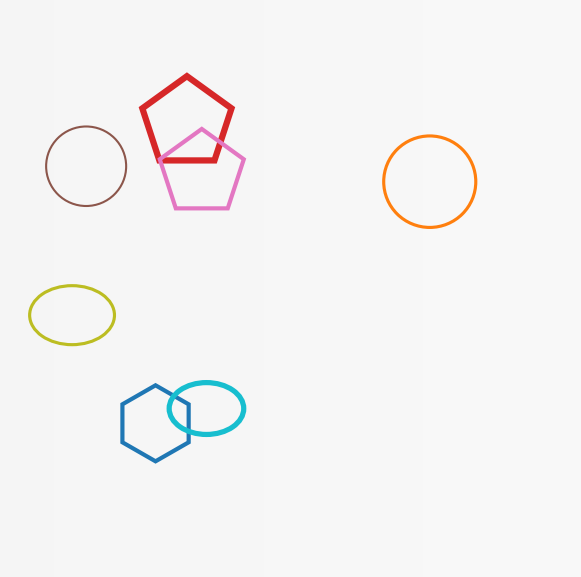[{"shape": "hexagon", "thickness": 2, "radius": 0.33, "center": [0.268, 0.266]}, {"shape": "circle", "thickness": 1.5, "radius": 0.4, "center": [0.739, 0.685]}, {"shape": "pentagon", "thickness": 3, "radius": 0.4, "center": [0.322, 0.787]}, {"shape": "circle", "thickness": 1, "radius": 0.34, "center": [0.148, 0.711]}, {"shape": "pentagon", "thickness": 2, "radius": 0.38, "center": [0.347, 0.7]}, {"shape": "oval", "thickness": 1.5, "radius": 0.36, "center": [0.124, 0.453]}, {"shape": "oval", "thickness": 2.5, "radius": 0.32, "center": [0.355, 0.292]}]